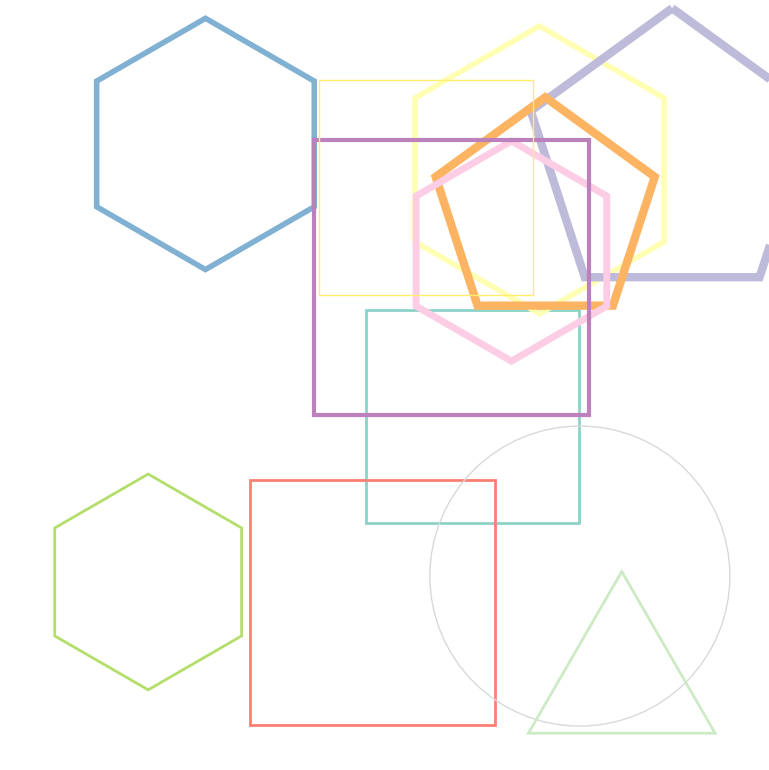[{"shape": "square", "thickness": 1, "radius": 0.69, "center": [0.614, 0.459]}, {"shape": "hexagon", "thickness": 2, "radius": 0.93, "center": [0.701, 0.779]}, {"shape": "pentagon", "thickness": 3, "radius": 0.97, "center": [0.873, 0.796]}, {"shape": "square", "thickness": 1, "radius": 0.79, "center": [0.484, 0.218]}, {"shape": "hexagon", "thickness": 2, "radius": 0.82, "center": [0.267, 0.813]}, {"shape": "pentagon", "thickness": 3, "radius": 0.75, "center": [0.708, 0.724]}, {"shape": "hexagon", "thickness": 1, "radius": 0.7, "center": [0.192, 0.244]}, {"shape": "hexagon", "thickness": 2.5, "radius": 0.71, "center": [0.664, 0.674]}, {"shape": "circle", "thickness": 0.5, "radius": 0.97, "center": [0.753, 0.252]}, {"shape": "square", "thickness": 1.5, "radius": 0.89, "center": [0.586, 0.64]}, {"shape": "triangle", "thickness": 1, "radius": 0.7, "center": [0.807, 0.118]}, {"shape": "square", "thickness": 0.5, "radius": 0.7, "center": [0.553, 0.757]}]